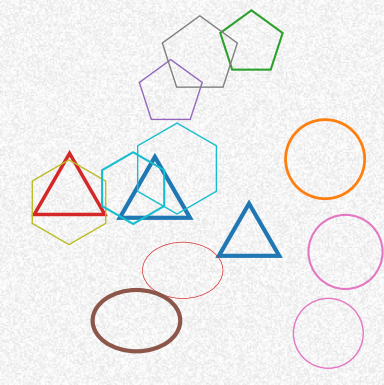[{"shape": "triangle", "thickness": 3, "radius": 0.53, "center": [0.402, 0.487]}, {"shape": "triangle", "thickness": 3, "radius": 0.45, "center": [0.647, 0.381]}, {"shape": "circle", "thickness": 2, "radius": 0.51, "center": [0.844, 0.587]}, {"shape": "pentagon", "thickness": 1.5, "radius": 0.43, "center": [0.653, 0.888]}, {"shape": "oval", "thickness": 0.5, "radius": 0.52, "center": [0.475, 0.298]}, {"shape": "triangle", "thickness": 2.5, "radius": 0.53, "center": [0.181, 0.496]}, {"shape": "pentagon", "thickness": 1, "radius": 0.43, "center": [0.444, 0.759]}, {"shape": "oval", "thickness": 3, "radius": 0.57, "center": [0.354, 0.167]}, {"shape": "circle", "thickness": 1.5, "radius": 0.48, "center": [0.897, 0.346]}, {"shape": "circle", "thickness": 1, "radius": 0.45, "center": [0.853, 0.134]}, {"shape": "pentagon", "thickness": 1, "radius": 0.51, "center": [0.519, 0.857]}, {"shape": "hexagon", "thickness": 1, "radius": 0.55, "center": [0.179, 0.475]}, {"shape": "hexagon", "thickness": 1.5, "radius": 0.47, "center": [0.346, 0.511]}, {"shape": "hexagon", "thickness": 1, "radius": 0.59, "center": [0.46, 0.562]}]